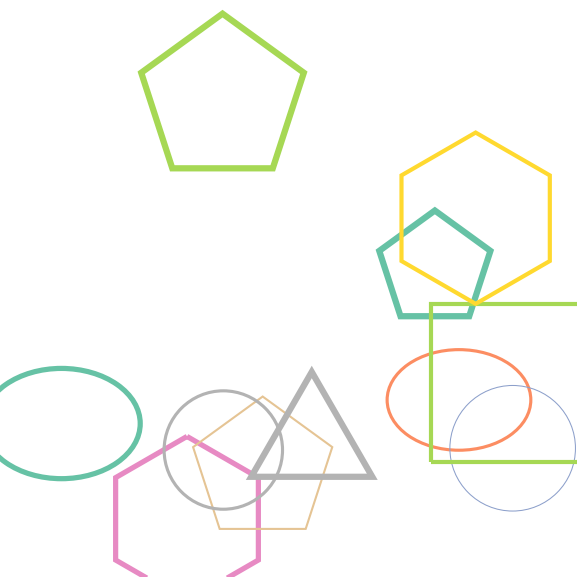[{"shape": "oval", "thickness": 2.5, "radius": 0.68, "center": [0.106, 0.266]}, {"shape": "pentagon", "thickness": 3, "radius": 0.51, "center": [0.753, 0.533]}, {"shape": "oval", "thickness": 1.5, "radius": 0.62, "center": [0.795, 0.307]}, {"shape": "circle", "thickness": 0.5, "radius": 0.54, "center": [0.888, 0.223]}, {"shape": "hexagon", "thickness": 2.5, "radius": 0.71, "center": [0.324, 0.101]}, {"shape": "pentagon", "thickness": 3, "radius": 0.74, "center": [0.385, 0.827]}, {"shape": "square", "thickness": 2, "radius": 0.69, "center": [0.884, 0.336]}, {"shape": "hexagon", "thickness": 2, "radius": 0.74, "center": [0.824, 0.621]}, {"shape": "pentagon", "thickness": 1, "radius": 0.63, "center": [0.455, 0.186]}, {"shape": "circle", "thickness": 1.5, "radius": 0.51, "center": [0.387, 0.22]}, {"shape": "triangle", "thickness": 3, "radius": 0.61, "center": [0.54, 0.234]}]